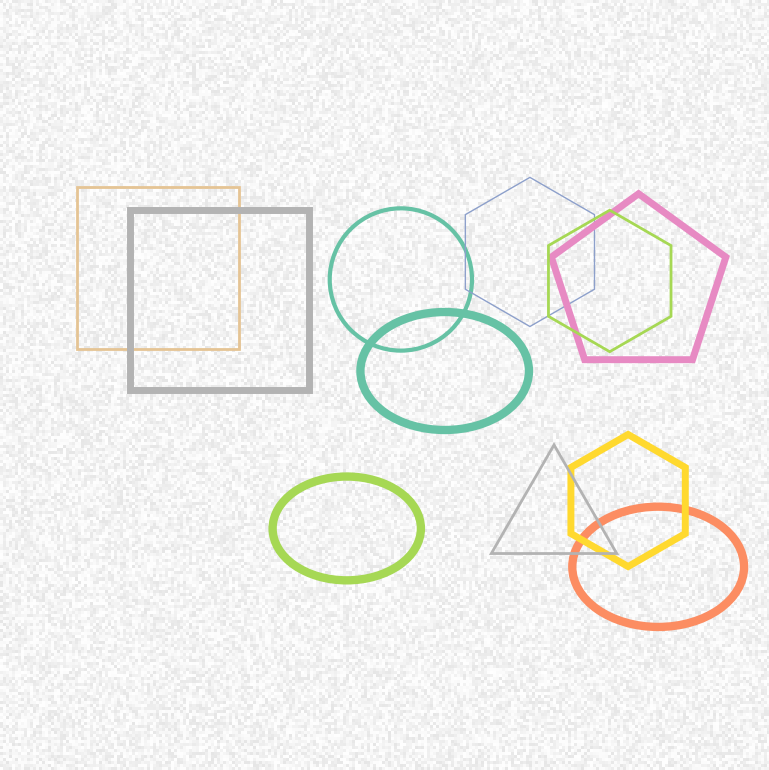[{"shape": "circle", "thickness": 1.5, "radius": 0.46, "center": [0.521, 0.637]}, {"shape": "oval", "thickness": 3, "radius": 0.55, "center": [0.578, 0.518]}, {"shape": "oval", "thickness": 3, "radius": 0.56, "center": [0.855, 0.264]}, {"shape": "hexagon", "thickness": 0.5, "radius": 0.48, "center": [0.688, 0.673]}, {"shape": "pentagon", "thickness": 2.5, "radius": 0.6, "center": [0.829, 0.629]}, {"shape": "oval", "thickness": 3, "radius": 0.48, "center": [0.45, 0.314]}, {"shape": "hexagon", "thickness": 1, "radius": 0.46, "center": [0.792, 0.635]}, {"shape": "hexagon", "thickness": 2.5, "radius": 0.43, "center": [0.816, 0.35]}, {"shape": "square", "thickness": 1, "radius": 0.52, "center": [0.205, 0.652]}, {"shape": "square", "thickness": 2.5, "radius": 0.58, "center": [0.285, 0.611]}, {"shape": "triangle", "thickness": 1, "radius": 0.47, "center": [0.72, 0.328]}]